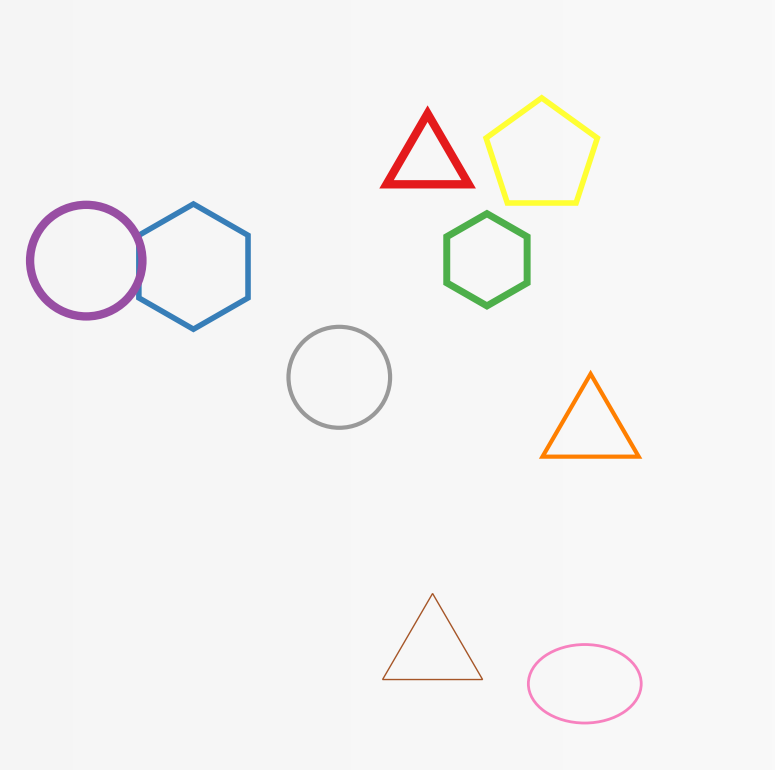[{"shape": "triangle", "thickness": 3, "radius": 0.31, "center": [0.552, 0.791]}, {"shape": "hexagon", "thickness": 2, "radius": 0.41, "center": [0.25, 0.654]}, {"shape": "hexagon", "thickness": 2.5, "radius": 0.3, "center": [0.628, 0.663]}, {"shape": "circle", "thickness": 3, "radius": 0.36, "center": [0.111, 0.662]}, {"shape": "triangle", "thickness": 1.5, "radius": 0.36, "center": [0.762, 0.443]}, {"shape": "pentagon", "thickness": 2, "radius": 0.38, "center": [0.699, 0.797]}, {"shape": "triangle", "thickness": 0.5, "radius": 0.37, "center": [0.558, 0.155]}, {"shape": "oval", "thickness": 1, "radius": 0.36, "center": [0.755, 0.112]}, {"shape": "circle", "thickness": 1.5, "radius": 0.33, "center": [0.438, 0.51]}]